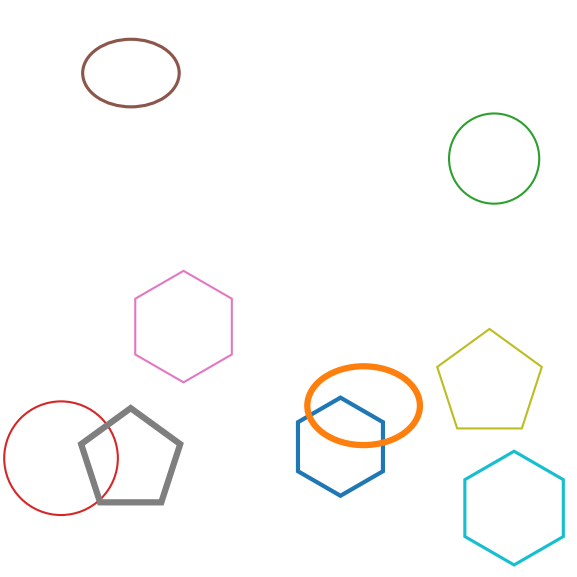[{"shape": "hexagon", "thickness": 2, "radius": 0.42, "center": [0.59, 0.226]}, {"shape": "oval", "thickness": 3, "radius": 0.49, "center": [0.63, 0.297]}, {"shape": "circle", "thickness": 1, "radius": 0.39, "center": [0.856, 0.725]}, {"shape": "circle", "thickness": 1, "radius": 0.49, "center": [0.106, 0.206]}, {"shape": "oval", "thickness": 1.5, "radius": 0.42, "center": [0.227, 0.873]}, {"shape": "hexagon", "thickness": 1, "radius": 0.48, "center": [0.318, 0.434]}, {"shape": "pentagon", "thickness": 3, "radius": 0.45, "center": [0.226, 0.202]}, {"shape": "pentagon", "thickness": 1, "radius": 0.48, "center": [0.848, 0.334]}, {"shape": "hexagon", "thickness": 1.5, "radius": 0.49, "center": [0.89, 0.119]}]